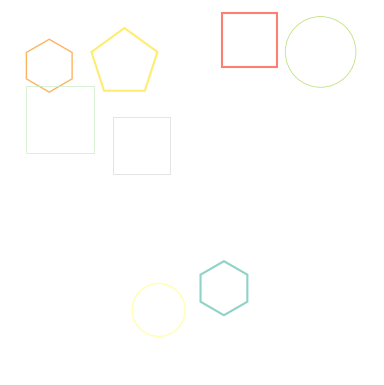[{"shape": "hexagon", "thickness": 1.5, "radius": 0.35, "center": [0.582, 0.251]}, {"shape": "circle", "thickness": 1, "radius": 0.34, "center": [0.412, 0.195]}, {"shape": "square", "thickness": 1.5, "radius": 0.35, "center": [0.648, 0.897]}, {"shape": "hexagon", "thickness": 1, "radius": 0.34, "center": [0.128, 0.829]}, {"shape": "circle", "thickness": 0.5, "radius": 0.46, "center": [0.833, 0.865]}, {"shape": "square", "thickness": 0.5, "radius": 0.37, "center": [0.367, 0.622]}, {"shape": "square", "thickness": 0.5, "radius": 0.44, "center": [0.156, 0.69]}, {"shape": "pentagon", "thickness": 1.5, "radius": 0.45, "center": [0.323, 0.837]}]